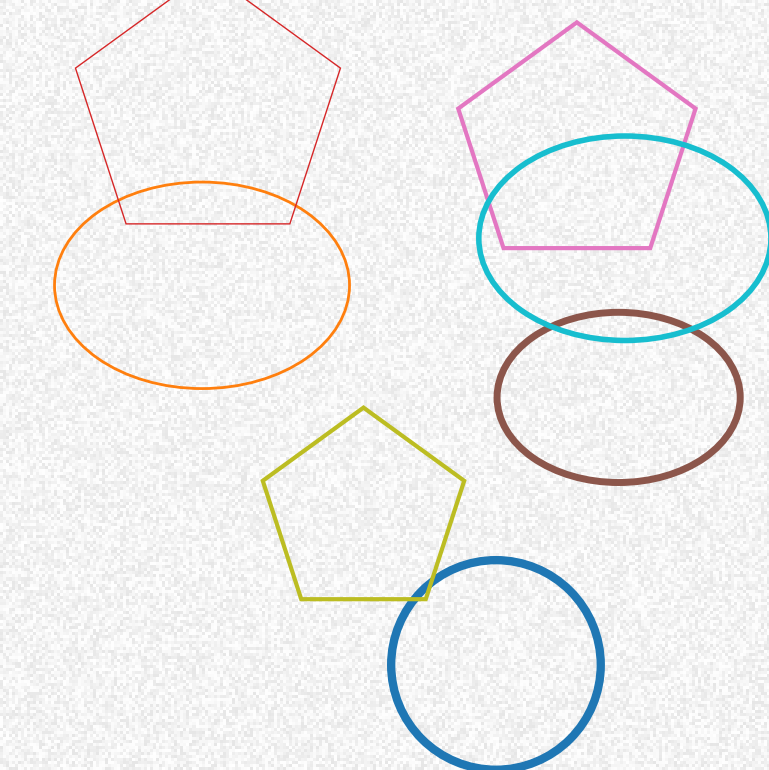[{"shape": "circle", "thickness": 3, "radius": 0.68, "center": [0.644, 0.136]}, {"shape": "oval", "thickness": 1, "radius": 0.96, "center": [0.262, 0.629]}, {"shape": "pentagon", "thickness": 0.5, "radius": 0.9, "center": [0.27, 0.856]}, {"shape": "oval", "thickness": 2.5, "radius": 0.79, "center": [0.803, 0.484]}, {"shape": "pentagon", "thickness": 1.5, "radius": 0.81, "center": [0.749, 0.809]}, {"shape": "pentagon", "thickness": 1.5, "radius": 0.69, "center": [0.472, 0.333]}, {"shape": "oval", "thickness": 2, "radius": 0.95, "center": [0.812, 0.691]}]